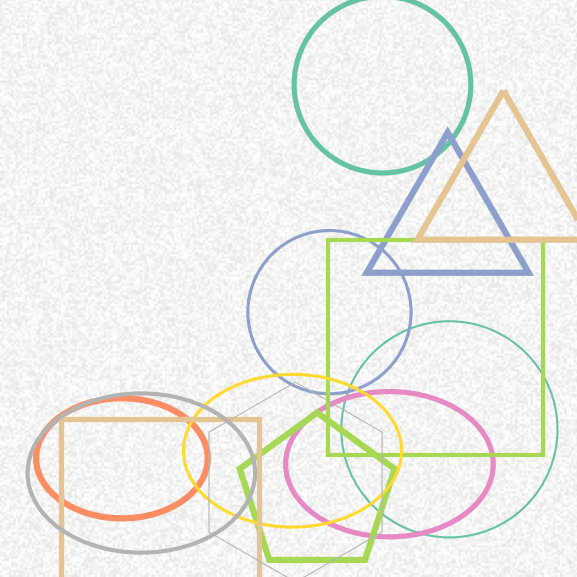[{"shape": "circle", "thickness": 2.5, "radius": 0.76, "center": [0.662, 0.853]}, {"shape": "circle", "thickness": 1, "radius": 0.94, "center": [0.778, 0.256]}, {"shape": "oval", "thickness": 3, "radius": 0.74, "center": [0.211, 0.206]}, {"shape": "circle", "thickness": 1.5, "radius": 0.71, "center": [0.571, 0.459]}, {"shape": "triangle", "thickness": 3, "radius": 0.81, "center": [0.775, 0.608]}, {"shape": "oval", "thickness": 2.5, "radius": 0.9, "center": [0.674, 0.195]}, {"shape": "pentagon", "thickness": 3, "radius": 0.71, "center": [0.549, 0.144]}, {"shape": "square", "thickness": 2, "radius": 0.93, "center": [0.754, 0.397]}, {"shape": "oval", "thickness": 1.5, "radius": 0.94, "center": [0.507, 0.219]}, {"shape": "square", "thickness": 2.5, "radius": 0.86, "center": [0.277, 0.102]}, {"shape": "triangle", "thickness": 3, "radius": 0.86, "center": [0.872, 0.67]}, {"shape": "hexagon", "thickness": 0.5, "radius": 0.87, "center": [0.512, 0.164]}, {"shape": "oval", "thickness": 2, "radius": 0.98, "center": [0.245, 0.18]}]